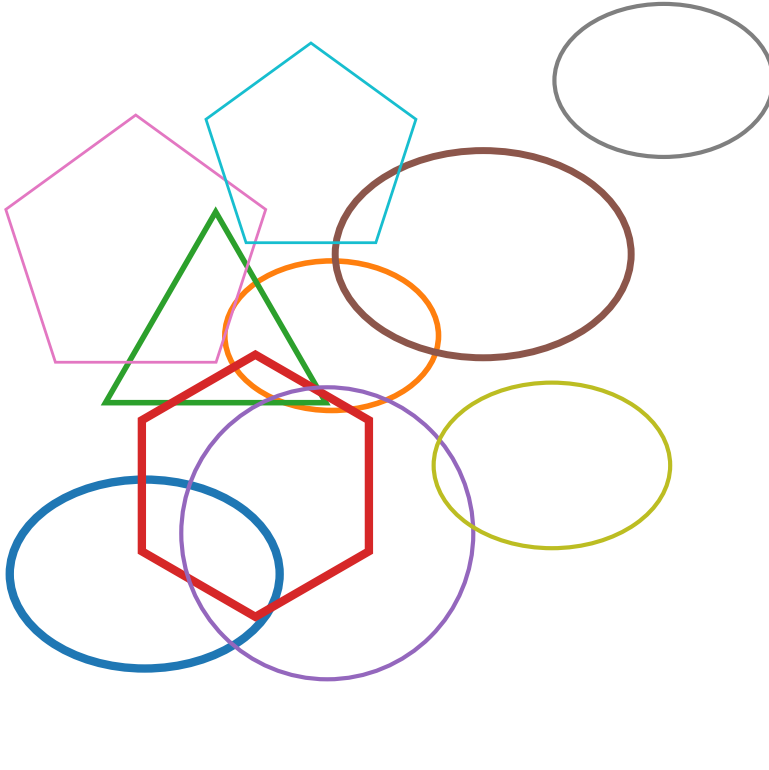[{"shape": "oval", "thickness": 3, "radius": 0.88, "center": [0.188, 0.254]}, {"shape": "oval", "thickness": 2, "radius": 0.69, "center": [0.431, 0.564]}, {"shape": "triangle", "thickness": 2, "radius": 0.83, "center": [0.28, 0.56]}, {"shape": "hexagon", "thickness": 3, "radius": 0.85, "center": [0.332, 0.369]}, {"shape": "circle", "thickness": 1.5, "radius": 0.95, "center": [0.425, 0.307]}, {"shape": "oval", "thickness": 2.5, "radius": 0.96, "center": [0.628, 0.67]}, {"shape": "pentagon", "thickness": 1, "radius": 0.89, "center": [0.176, 0.673]}, {"shape": "oval", "thickness": 1.5, "radius": 0.71, "center": [0.862, 0.896]}, {"shape": "oval", "thickness": 1.5, "radius": 0.77, "center": [0.717, 0.396]}, {"shape": "pentagon", "thickness": 1, "radius": 0.72, "center": [0.404, 0.801]}]